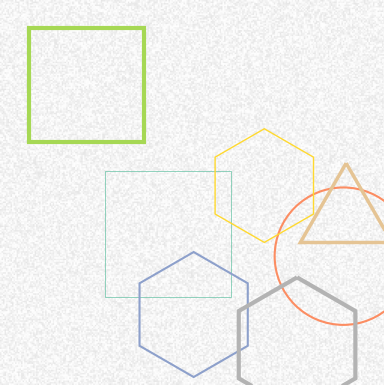[{"shape": "square", "thickness": 0.5, "radius": 0.82, "center": [0.437, 0.392]}, {"shape": "circle", "thickness": 1.5, "radius": 0.89, "center": [0.892, 0.335]}, {"shape": "hexagon", "thickness": 1.5, "radius": 0.81, "center": [0.503, 0.183]}, {"shape": "square", "thickness": 3, "radius": 0.74, "center": [0.225, 0.78]}, {"shape": "hexagon", "thickness": 1, "radius": 0.74, "center": [0.686, 0.518]}, {"shape": "triangle", "thickness": 2.5, "radius": 0.69, "center": [0.899, 0.439]}, {"shape": "hexagon", "thickness": 3, "radius": 0.87, "center": [0.772, 0.105]}]